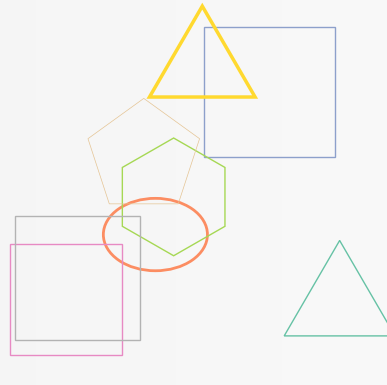[{"shape": "triangle", "thickness": 1, "radius": 0.83, "center": [0.876, 0.21]}, {"shape": "oval", "thickness": 2, "radius": 0.67, "center": [0.401, 0.391]}, {"shape": "square", "thickness": 1, "radius": 0.84, "center": [0.695, 0.761]}, {"shape": "square", "thickness": 1, "radius": 0.72, "center": [0.17, 0.221]}, {"shape": "hexagon", "thickness": 1, "radius": 0.76, "center": [0.448, 0.489]}, {"shape": "triangle", "thickness": 2.5, "radius": 0.79, "center": [0.522, 0.827]}, {"shape": "pentagon", "thickness": 0.5, "radius": 0.76, "center": [0.371, 0.593]}, {"shape": "square", "thickness": 1, "radius": 0.81, "center": [0.201, 0.277]}]